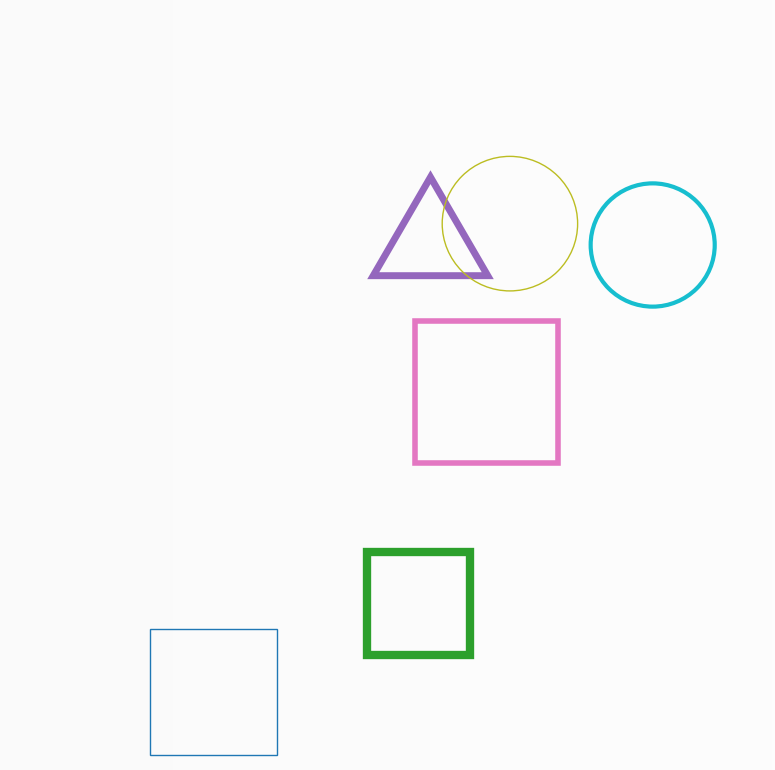[{"shape": "square", "thickness": 0.5, "radius": 0.41, "center": [0.276, 0.102]}, {"shape": "square", "thickness": 3, "radius": 0.33, "center": [0.54, 0.217]}, {"shape": "triangle", "thickness": 2.5, "radius": 0.43, "center": [0.555, 0.685]}, {"shape": "square", "thickness": 2, "radius": 0.46, "center": [0.628, 0.491]}, {"shape": "circle", "thickness": 0.5, "radius": 0.44, "center": [0.658, 0.71]}, {"shape": "circle", "thickness": 1.5, "radius": 0.4, "center": [0.842, 0.682]}]